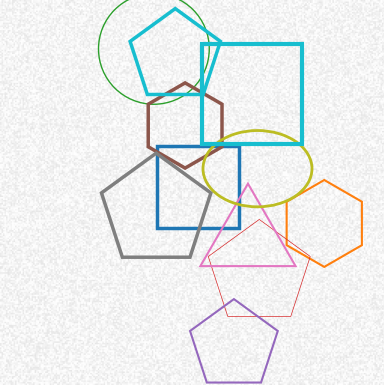[{"shape": "square", "thickness": 2.5, "radius": 0.53, "center": [0.515, 0.515]}, {"shape": "hexagon", "thickness": 1.5, "radius": 0.56, "center": [0.842, 0.42]}, {"shape": "circle", "thickness": 1, "radius": 0.72, "center": [0.4, 0.873]}, {"shape": "pentagon", "thickness": 0.5, "radius": 0.7, "center": [0.673, 0.291]}, {"shape": "pentagon", "thickness": 1.5, "radius": 0.6, "center": [0.608, 0.103]}, {"shape": "hexagon", "thickness": 2.5, "radius": 0.55, "center": [0.481, 0.674]}, {"shape": "triangle", "thickness": 1.5, "radius": 0.71, "center": [0.644, 0.38]}, {"shape": "pentagon", "thickness": 2.5, "radius": 0.75, "center": [0.406, 0.453]}, {"shape": "oval", "thickness": 2, "radius": 0.71, "center": [0.669, 0.562]}, {"shape": "square", "thickness": 3, "radius": 0.65, "center": [0.654, 0.755]}, {"shape": "pentagon", "thickness": 2.5, "radius": 0.62, "center": [0.455, 0.854]}]